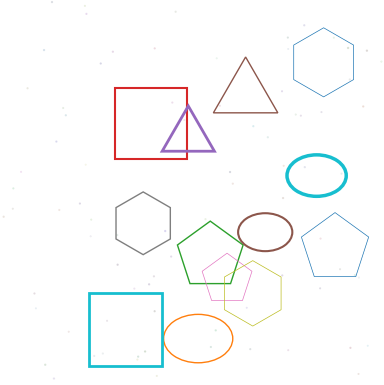[{"shape": "pentagon", "thickness": 0.5, "radius": 0.46, "center": [0.87, 0.356]}, {"shape": "hexagon", "thickness": 0.5, "radius": 0.45, "center": [0.841, 0.838]}, {"shape": "oval", "thickness": 1, "radius": 0.45, "center": [0.515, 0.121]}, {"shape": "pentagon", "thickness": 1, "radius": 0.45, "center": [0.546, 0.336]}, {"shape": "square", "thickness": 1.5, "radius": 0.46, "center": [0.392, 0.679]}, {"shape": "triangle", "thickness": 2, "radius": 0.39, "center": [0.489, 0.646]}, {"shape": "triangle", "thickness": 1, "radius": 0.48, "center": [0.638, 0.755]}, {"shape": "oval", "thickness": 1.5, "radius": 0.35, "center": [0.689, 0.397]}, {"shape": "pentagon", "thickness": 0.5, "radius": 0.34, "center": [0.59, 0.274]}, {"shape": "hexagon", "thickness": 1, "radius": 0.41, "center": [0.372, 0.42]}, {"shape": "hexagon", "thickness": 0.5, "radius": 0.42, "center": [0.657, 0.238]}, {"shape": "oval", "thickness": 2.5, "radius": 0.38, "center": [0.822, 0.544]}, {"shape": "square", "thickness": 2, "radius": 0.47, "center": [0.326, 0.145]}]